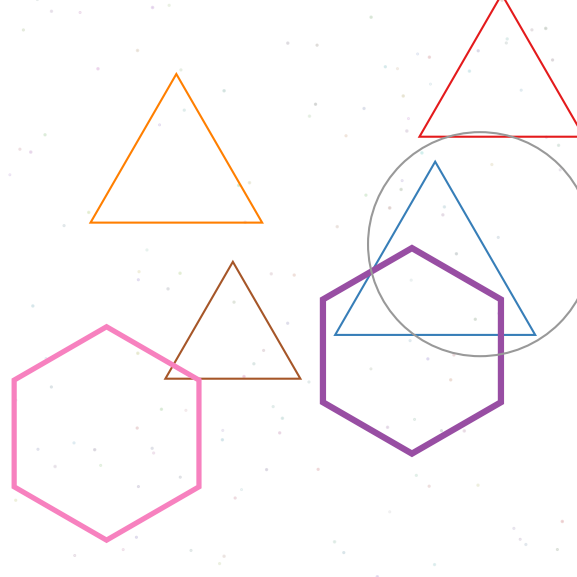[{"shape": "triangle", "thickness": 1, "radius": 0.82, "center": [0.869, 0.845]}, {"shape": "triangle", "thickness": 1, "radius": 1.0, "center": [0.754, 0.519]}, {"shape": "hexagon", "thickness": 3, "radius": 0.89, "center": [0.713, 0.392]}, {"shape": "triangle", "thickness": 1, "radius": 0.86, "center": [0.305, 0.699]}, {"shape": "triangle", "thickness": 1, "radius": 0.67, "center": [0.403, 0.411]}, {"shape": "hexagon", "thickness": 2.5, "radius": 0.92, "center": [0.185, 0.249]}, {"shape": "circle", "thickness": 1, "radius": 0.97, "center": [0.831, 0.576]}]